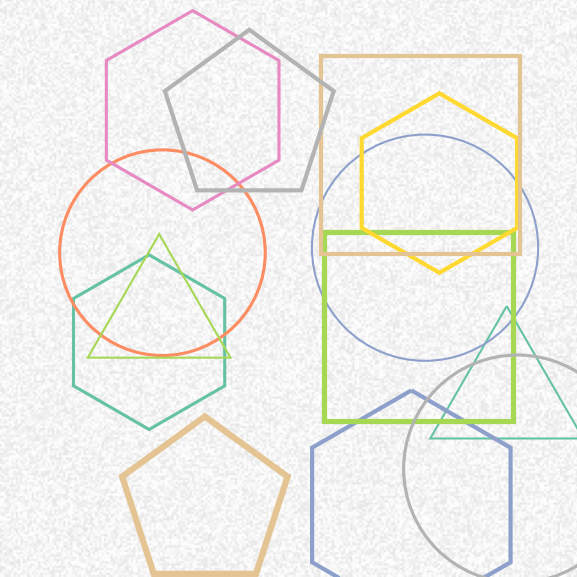[{"shape": "hexagon", "thickness": 1.5, "radius": 0.76, "center": [0.258, 0.407]}, {"shape": "triangle", "thickness": 1, "radius": 0.76, "center": [0.877, 0.316]}, {"shape": "circle", "thickness": 1.5, "radius": 0.89, "center": [0.281, 0.562]}, {"shape": "circle", "thickness": 1, "radius": 0.98, "center": [0.736, 0.57]}, {"shape": "hexagon", "thickness": 2, "radius": 0.99, "center": [0.712, 0.125]}, {"shape": "hexagon", "thickness": 1.5, "radius": 0.86, "center": [0.334, 0.808]}, {"shape": "triangle", "thickness": 1, "radius": 0.71, "center": [0.276, 0.451]}, {"shape": "square", "thickness": 2.5, "radius": 0.82, "center": [0.724, 0.434]}, {"shape": "hexagon", "thickness": 2, "radius": 0.78, "center": [0.761, 0.682]}, {"shape": "square", "thickness": 2, "radius": 0.86, "center": [0.728, 0.731]}, {"shape": "pentagon", "thickness": 3, "radius": 0.75, "center": [0.355, 0.127]}, {"shape": "pentagon", "thickness": 2, "radius": 0.77, "center": [0.432, 0.794]}, {"shape": "circle", "thickness": 1.5, "radius": 0.99, "center": [0.896, 0.187]}]